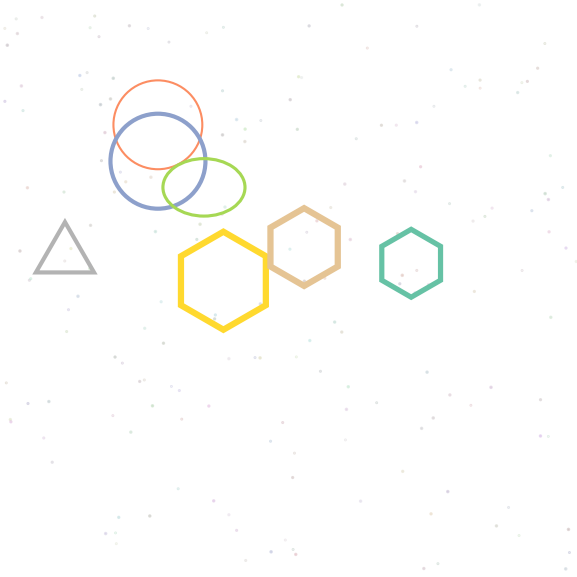[{"shape": "hexagon", "thickness": 2.5, "radius": 0.29, "center": [0.712, 0.543]}, {"shape": "circle", "thickness": 1, "radius": 0.38, "center": [0.273, 0.783]}, {"shape": "circle", "thickness": 2, "radius": 0.41, "center": [0.274, 0.72]}, {"shape": "oval", "thickness": 1.5, "radius": 0.36, "center": [0.353, 0.675]}, {"shape": "hexagon", "thickness": 3, "radius": 0.42, "center": [0.387, 0.513]}, {"shape": "hexagon", "thickness": 3, "radius": 0.34, "center": [0.527, 0.571]}, {"shape": "triangle", "thickness": 2, "radius": 0.29, "center": [0.112, 0.556]}]